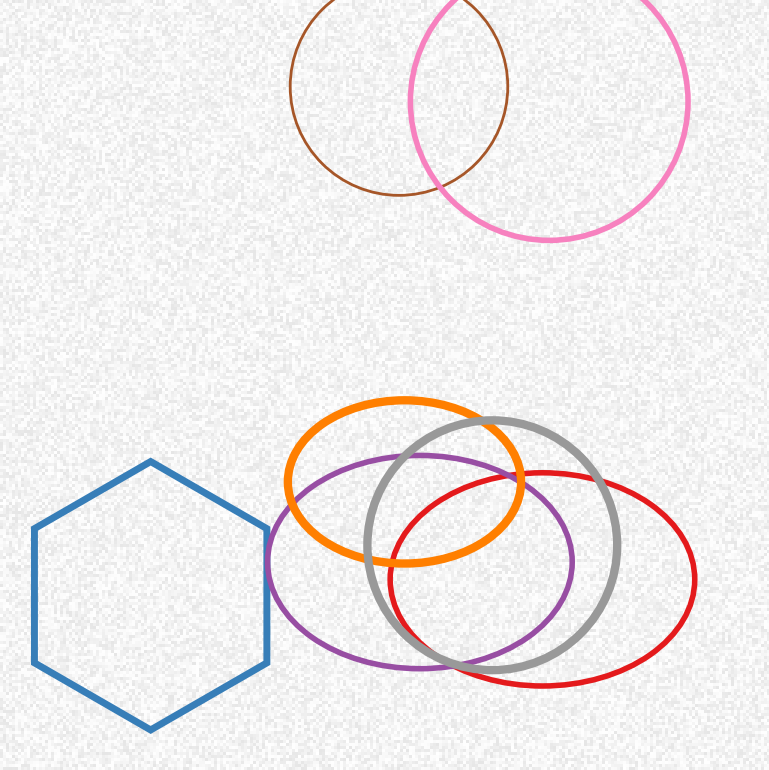[{"shape": "oval", "thickness": 2, "radius": 0.99, "center": [0.704, 0.248]}, {"shape": "hexagon", "thickness": 2.5, "radius": 0.87, "center": [0.196, 0.226]}, {"shape": "oval", "thickness": 2, "radius": 0.99, "center": [0.545, 0.27]}, {"shape": "oval", "thickness": 3, "radius": 0.76, "center": [0.525, 0.374]}, {"shape": "circle", "thickness": 1, "radius": 0.71, "center": [0.518, 0.888]}, {"shape": "circle", "thickness": 2, "radius": 0.9, "center": [0.713, 0.868]}, {"shape": "circle", "thickness": 3, "radius": 0.81, "center": [0.639, 0.292]}]